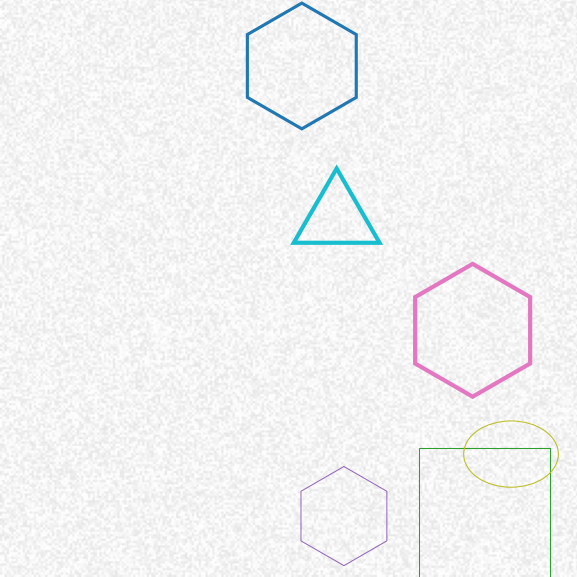[{"shape": "hexagon", "thickness": 1.5, "radius": 0.54, "center": [0.523, 0.885]}, {"shape": "square", "thickness": 0.5, "radius": 0.57, "center": [0.839, 0.111]}, {"shape": "hexagon", "thickness": 0.5, "radius": 0.43, "center": [0.596, 0.105]}, {"shape": "hexagon", "thickness": 2, "radius": 0.57, "center": [0.818, 0.427]}, {"shape": "oval", "thickness": 0.5, "radius": 0.41, "center": [0.885, 0.213]}, {"shape": "triangle", "thickness": 2, "radius": 0.43, "center": [0.583, 0.622]}]